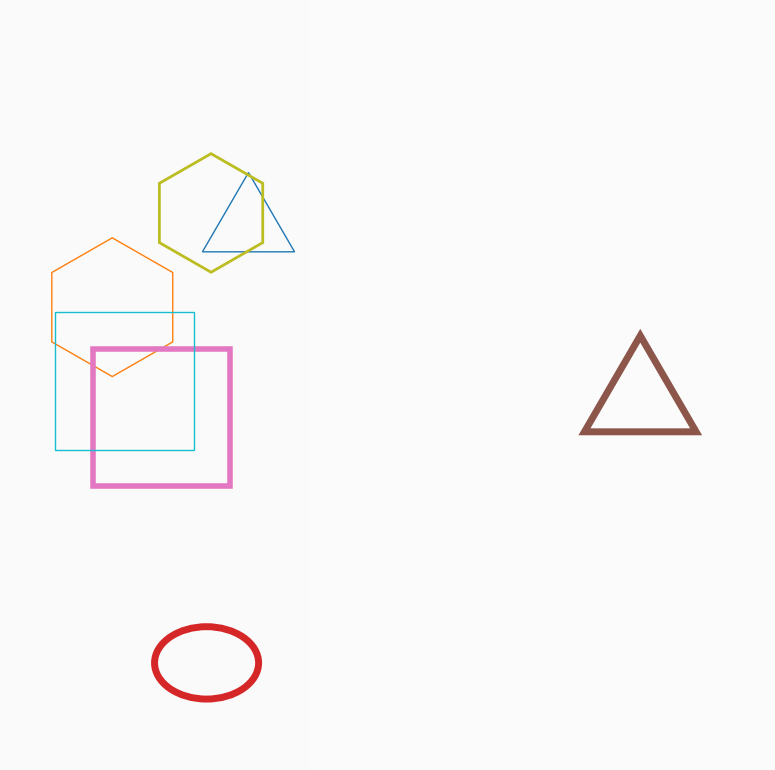[{"shape": "triangle", "thickness": 0.5, "radius": 0.34, "center": [0.321, 0.707]}, {"shape": "hexagon", "thickness": 0.5, "radius": 0.45, "center": [0.145, 0.601]}, {"shape": "oval", "thickness": 2.5, "radius": 0.34, "center": [0.267, 0.139]}, {"shape": "triangle", "thickness": 2.5, "radius": 0.42, "center": [0.826, 0.481]}, {"shape": "square", "thickness": 2, "radius": 0.44, "center": [0.208, 0.458]}, {"shape": "hexagon", "thickness": 1, "radius": 0.38, "center": [0.272, 0.723]}, {"shape": "square", "thickness": 0.5, "radius": 0.45, "center": [0.161, 0.505]}]